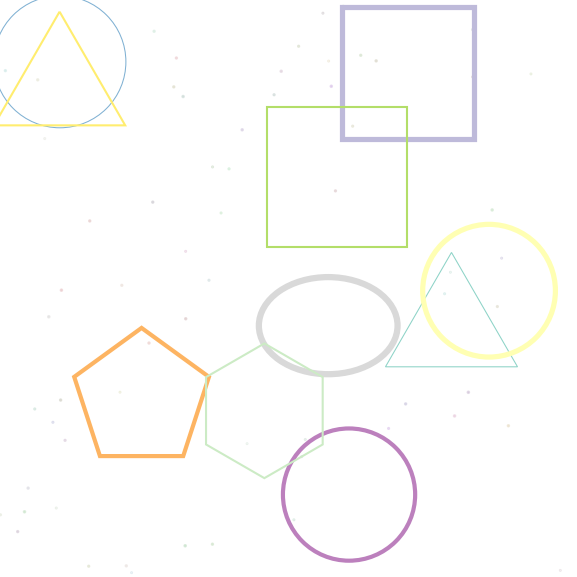[{"shape": "triangle", "thickness": 0.5, "radius": 0.66, "center": [0.782, 0.43]}, {"shape": "circle", "thickness": 2.5, "radius": 0.57, "center": [0.847, 0.496]}, {"shape": "square", "thickness": 2.5, "radius": 0.57, "center": [0.706, 0.872]}, {"shape": "circle", "thickness": 0.5, "radius": 0.57, "center": [0.104, 0.892]}, {"shape": "pentagon", "thickness": 2, "radius": 0.61, "center": [0.245, 0.309]}, {"shape": "square", "thickness": 1, "radius": 0.61, "center": [0.584, 0.693]}, {"shape": "oval", "thickness": 3, "radius": 0.6, "center": [0.568, 0.435]}, {"shape": "circle", "thickness": 2, "radius": 0.57, "center": [0.604, 0.143]}, {"shape": "hexagon", "thickness": 1, "radius": 0.58, "center": [0.458, 0.288]}, {"shape": "triangle", "thickness": 1, "radius": 0.66, "center": [0.103, 0.848]}]